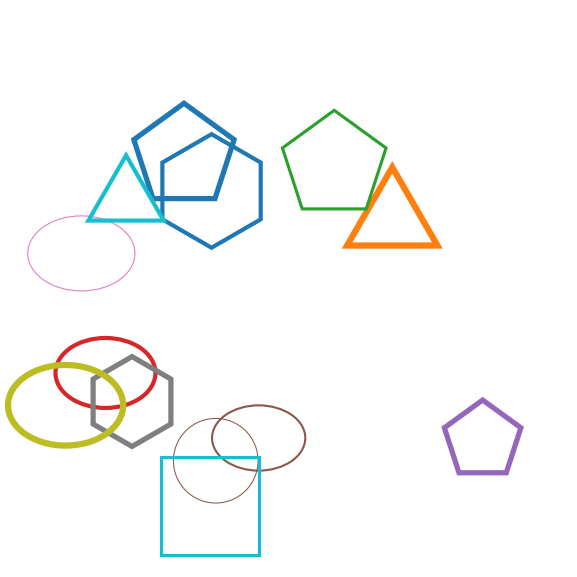[{"shape": "pentagon", "thickness": 2.5, "radius": 0.46, "center": [0.319, 0.729]}, {"shape": "hexagon", "thickness": 2, "radius": 0.49, "center": [0.366, 0.669]}, {"shape": "triangle", "thickness": 3, "radius": 0.45, "center": [0.679, 0.619]}, {"shape": "pentagon", "thickness": 1.5, "radius": 0.47, "center": [0.579, 0.714]}, {"shape": "oval", "thickness": 2, "radius": 0.43, "center": [0.183, 0.353]}, {"shape": "pentagon", "thickness": 2.5, "radius": 0.35, "center": [0.836, 0.237]}, {"shape": "oval", "thickness": 1, "radius": 0.4, "center": [0.448, 0.241]}, {"shape": "circle", "thickness": 0.5, "radius": 0.37, "center": [0.374, 0.201]}, {"shape": "oval", "thickness": 0.5, "radius": 0.46, "center": [0.141, 0.56]}, {"shape": "hexagon", "thickness": 2.5, "radius": 0.39, "center": [0.229, 0.304]}, {"shape": "oval", "thickness": 3, "radius": 0.5, "center": [0.114, 0.297]}, {"shape": "triangle", "thickness": 2, "radius": 0.38, "center": [0.218, 0.655]}, {"shape": "square", "thickness": 1.5, "radius": 0.42, "center": [0.364, 0.122]}]